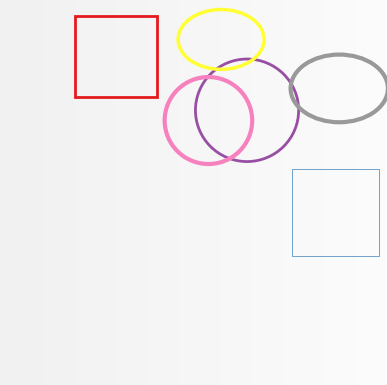[{"shape": "square", "thickness": 2, "radius": 0.53, "center": [0.298, 0.853]}, {"shape": "square", "thickness": 0.5, "radius": 0.56, "center": [0.865, 0.448]}, {"shape": "circle", "thickness": 2, "radius": 0.67, "center": [0.638, 0.714]}, {"shape": "oval", "thickness": 2.5, "radius": 0.55, "center": [0.571, 0.898]}, {"shape": "circle", "thickness": 3, "radius": 0.56, "center": [0.538, 0.687]}, {"shape": "oval", "thickness": 3, "radius": 0.63, "center": [0.876, 0.77]}]